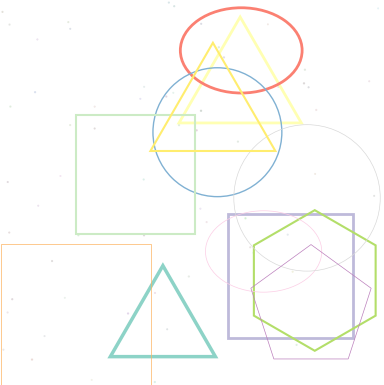[{"shape": "triangle", "thickness": 2.5, "radius": 0.79, "center": [0.423, 0.152]}, {"shape": "triangle", "thickness": 2, "radius": 0.92, "center": [0.624, 0.772]}, {"shape": "square", "thickness": 2, "radius": 0.81, "center": [0.755, 0.283]}, {"shape": "oval", "thickness": 2, "radius": 0.79, "center": [0.627, 0.869]}, {"shape": "circle", "thickness": 1, "radius": 0.84, "center": [0.565, 0.657]}, {"shape": "square", "thickness": 0.5, "radius": 0.97, "center": [0.198, 0.17]}, {"shape": "hexagon", "thickness": 1.5, "radius": 0.91, "center": [0.818, 0.271]}, {"shape": "oval", "thickness": 0.5, "radius": 0.76, "center": [0.685, 0.347]}, {"shape": "circle", "thickness": 0.5, "radius": 0.95, "center": [0.797, 0.486]}, {"shape": "pentagon", "thickness": 0.5, "radius": 0.82, "center": [0.808, 0.201]}, {"shape": "square", "thickness": 1.5, "radius": 0.78, "center": [0.352, 0.546]}, {"shape": "triangle", "thickness": 1.5, "radius": 0.94, "center": [0.553, 0.701]}]